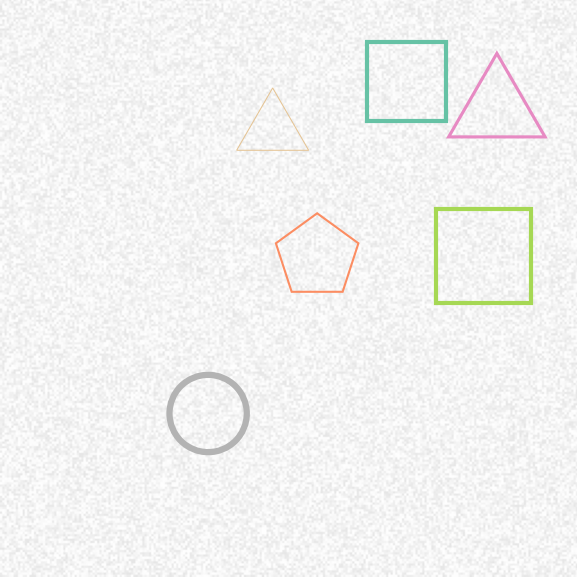[{"shape": "square", "thickness": 2, "radius": 0.34, "center": [0.704, 0.857]}, {"shape": "pentagon", "thickness": 1, "radius": 0.38, "center": [0.549, 0.555]}, {"shape": "triangle", "thickness": 1.5, "radius": 0.48, "center": [0.86, 0.81]}, {"shape": "square", "thickness": 2, "radius": 0.41, "center": [0.837, 0.556]}, {"shape": "triangle", "thickness": 0.5, "radius": 0.36, "center": [0.472, 0.775]}, {"shape": "circle", "thickness": 3, "radius": 0.33, "center": [0.36, 0.283]}]